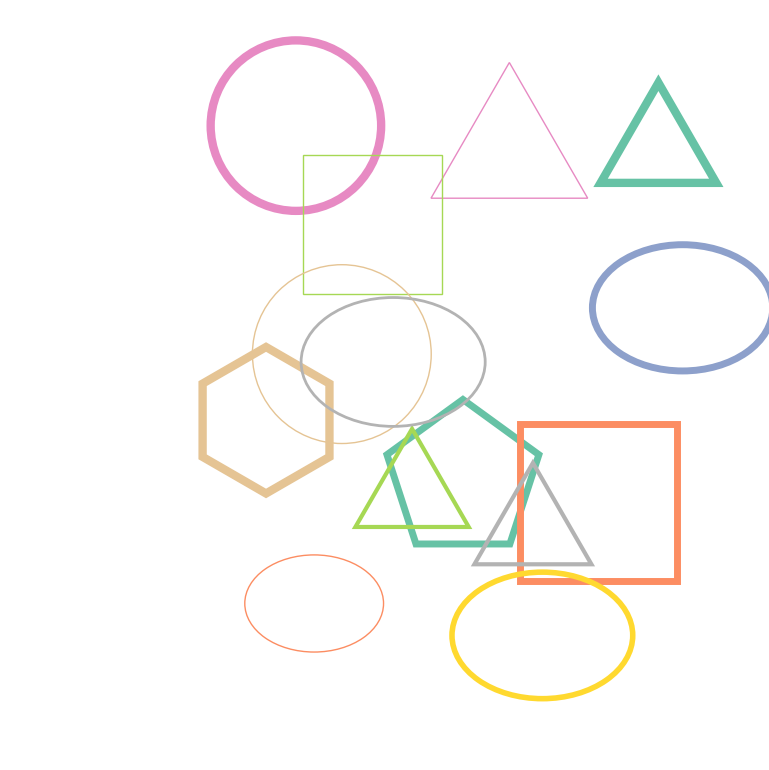[{"shape": "pentagon", "thickness": 2.5, "radius": 0.52, "center": [0.601, 0.377]}, {"shape": "triangle", "thickness": 3, "radius": 0.43, "center": [0.855, 0.806]}, {"shape": "square", "thickness": 2.5, "radius": 0.51, "center": [0.777, 0.347]}, {"shape": "oval", "thickness": 0.5, "radius": 0.45, "center": [0.408, 0.216]}, {"shape": "oval", "thickness": 2.5, "radius": 0.59, "center": [0.886, 0.6]}, {"shape": "circle", "thickness": 3, "radius": 0.55, "center": [0.384, 0.837]}, {"shape": "triangle", "thickness": 0.5, "radius": 0.59, "center": [0.661, 0.801]}, {"shape": "triangle", "thickness": 1.5, "radius": 0.42, "center": [0.535, 0.358]}, {"shape": "square", "thickness": 0.5, "radius": 0.45, "center": [0.484, 0.708]}, {"shape": "oval", "thickness": 2, "radius": 0.59, "center": [0.704, 0.175]}, {"shape": "hexagon", "thickness": 3, "radius": 0.48, "center": [0.345, 0.454]}, {"shape": "circle", "thickness": 0.5, "radius": 0.58, "center": [0.444, 0.54]}, {"shape": "triangle", "thickness": 1.5, "radius": 0.44, "center": [0.692, 0.311]}, {"shape": "oval", "thickness": 1, "radius": 0.6, "center": [0.511, 0.53]}]